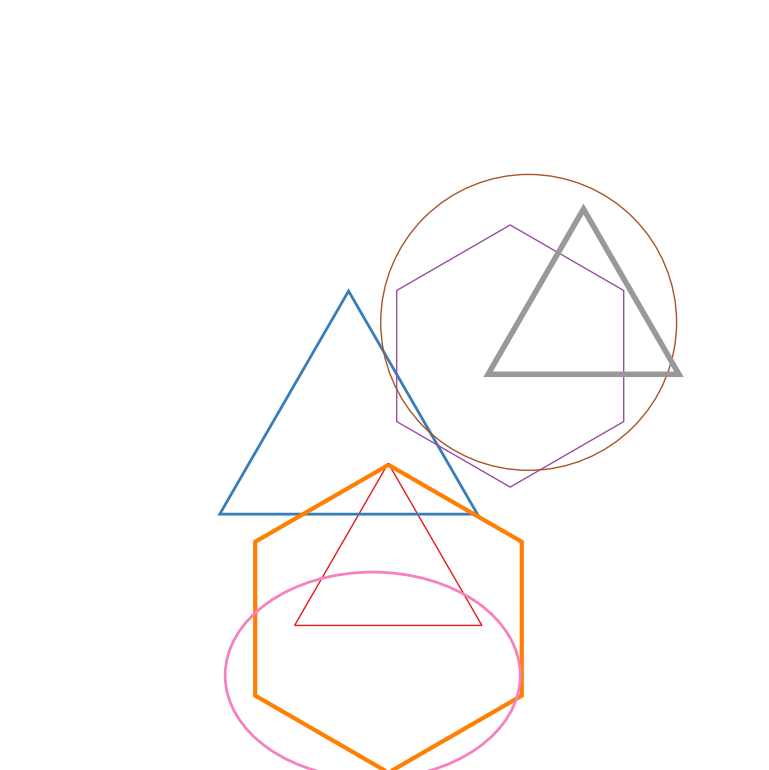[{"shape": "triangle", "thickness": 0.5, "radius": 0.7, "center": [0.504, 0.258]}, {"shape": "triangle", "thickness": 1, "radius": 0.97, "center": [0.453, 0.429]}, {"shape": "hexagon", "thickness": 0.5, "radius": 0.85, "center": [0.663, 0.538]}, {"shape": "hexagon", "thickness": 1.5, "radius": 1.0, "center": [0.505, 0.196]}, {"shape": "circle", "thickness": 0.5, "radius": 0.96, "center": [0.687, 0.581]}, {"shape": "oval", "thickness": 1, "radius": 0.96, "center": [0.484, 0.123]}, {"shape": "triangle", "thickness": 2, "radius": 0.72, "center": [0.758, 0.585]}]